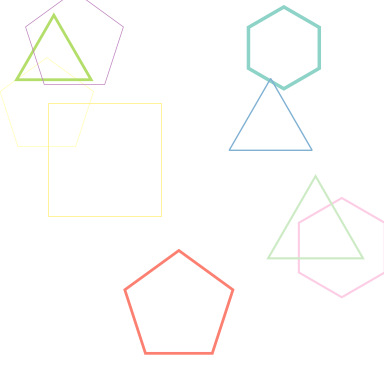[{"shape": "hexagon", "thickness": 2.5, "radius": 0.53, "center": [0.737, 0.876]}, {"shape": "pentagon", "thickness": 0.5, "radius": 0.64, "center": [0.122, 0.723]}, {"shape": "pentagon", "thickness": 2, "radius": 0.74, "center": [0.465, 0.202]}, {"shape": "triangle", "thickness": 1, "radius": 0.62, "center": [0.703, 0.672]}, {"shape": "triangle", "thickness": 2, "radius": 0.56, "center": [0.14, 0.849]}, {"shape": "hexagon", "thickness": 1.5, "radius": 0.64, "center": [0.888, 0.357]}, {"shape": "pentagon", "thickness": 0.5, "radius": 0.67, "center": [0.193, 0.889]}, {"shape": "triangle", "thickness": 1.5, "radius": 0.71, "center": [0.82, 0.4]}, {"shape": "square", "thickness": 0.5, "radius": 0.74, "center": [0.272, 0.585]}]